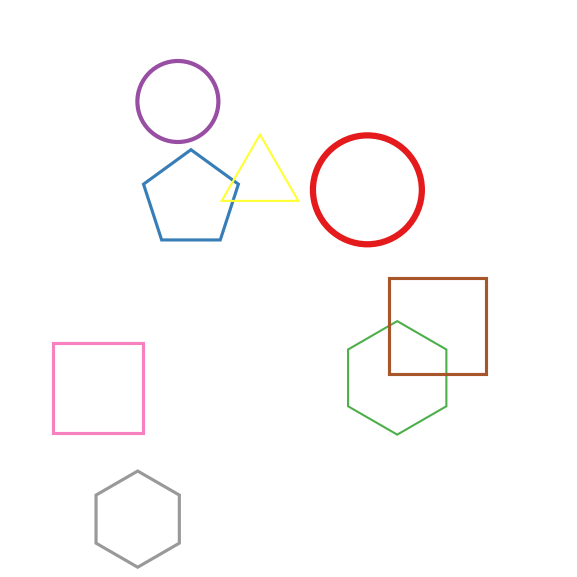[{"shape": "circle", "thickness": 3, "radius": 0.47, "center": [0.636, 0.67]}, {"shape": "pentagon", "thickness": 1.5, "radius": 0.43, "center": [0.331, 0.654]}, {"shape": "hexagon", "thickness": 1, "radius": 0.49, "center": [0.688, 0.345]}, {"shape": "circle", "thickness": 2, "radius": 0.35, "center": [0.308, 0.823]}, {"shape": "triangle", "thickness": 1, "radius": 0.38, "center": [0.45, 0.69]}, {"shape": "square", "thickness": 1.5, "radius": 0.42, "center": [0.757, 0.434]}, {"shape": "square", "thickness": 1.5, "radius": 0.39, "center": [0.17, 0.327]}, {"shape": "hexagon", "thickness": 1.5, "radius": 0.42, "center": [0.238, 0.1]}]